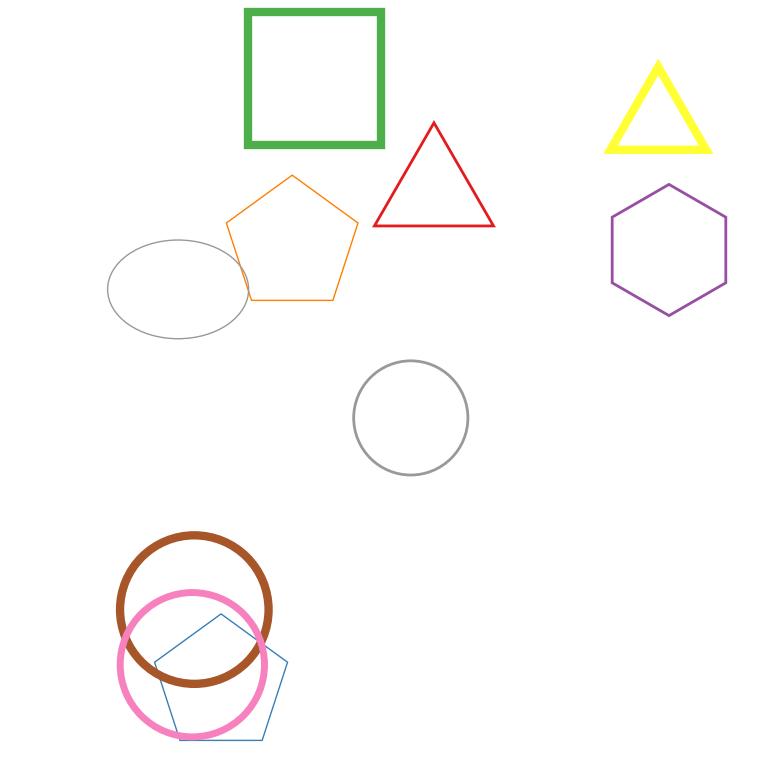[{"shape": "triangle", "thickness": 1, "radius": 0.45, "center": [0.564, 0.751]}, {"shape": "pentagon", "thickness": 0.5, "radius": 0.45, "center": [0.287, 0.112]}, {"shape": "square", "thickness": 3, "radius": 0.43, "center": [0.409, 0.898]}, {"shape": "hexagon", "thickness": 1, "radius": 0.43, "center": [0.869, 0.675]}, {"shape": "pentagon", "thickness": 0.5, "radius": 0.45, "center": [0.379, 0.683]}, {"shape": "triangle", "thickness": 3, "radius": 0.36, "center": [0.855, 0.841]}, {"shape": "circle", "thickness": 3, "radius": 0.48, "center": [0.252, 0.208]}, {"shape": "circle", "thickness": 2.5, "radius": 0.47, "center": [0.25, 0.137]}, {"shape": "oval", "thickness": 0.5, "radius": 0.46, "center": [0.231, 0.624]}, {"shape": "circle", "thickness": 1, "radius": 0.37, "center": [0.533, 0.457]}]